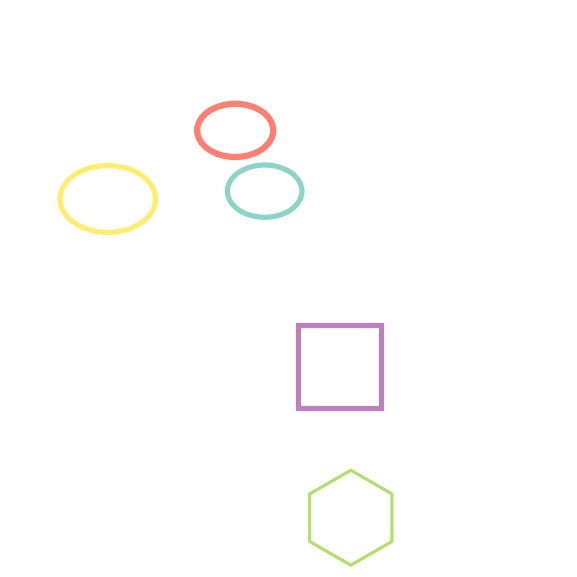[{"shape": "oval", "thickness": 2.5, "radius": 0.32, "center": [0.458, 0.668]}, {"shape": "oval", "thickness": 3, "radius": 0.33, "center": [0.407, 0.773]}, {"shape": "hexagon", "thickness": 1.5, "radius": 0.41, "center": [0.607, 0.103]}, {"shape": "square", "thickness": 2.5, "radius": 0.36, "center": [0.588, 0.364]}, {"shape": "oval", "thickness": 2.5, "radius": 0.41, "center": [0.187, 0.655]}]